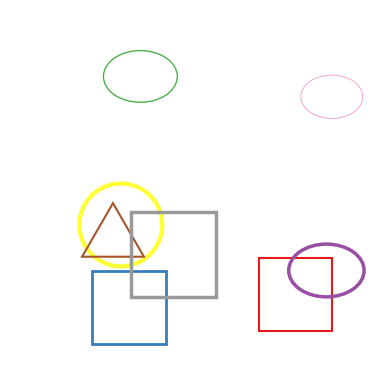[{"shape": "square", "thickness": 1.5, "radius": 0.47, "center": [0.768, 0.234]}, {"shape": "square", "thickness": 2, "radius": 0.48, "center": [0.335, 0.201]}, {"shape": "oval", "thickness": 1, "radius": 0.48, "center": [0.365, 0.801]}, {"shape": "oval", "thickness": 2.5, "radius": 0.49, "center": [0.848, 0.297]}, {"shape": "circle", "thickness": 3, "radius": 0.54, "center": [0.314, 0.416]}, {"shape": "triangle", "thickness": 1.5, "radius": 0.46, "center": [0.293, 0.38]}, {"shape": "oval", "thickness": 0.5, "radius": 0.4, "center": [0.862, 0.749]}, {"shape": "square", "thickness": 2.5, "radius": 0.55, "center": [0.451, 0.339]}]